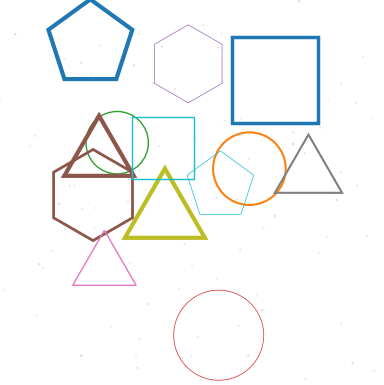[{"shape": "square", "thickness": 2.5, "radius": 0.56, "center": [0.715, 0.793]}, {"shape": "pentagon", "thickness": 3, "radius": 0.57, "center": [0.235, 0.887]}, {"shape": "circle", "thickness": 1.5, "radius": 0.47, "center": [0.648, 0.562]}, {"shape": "circle", "thickness": 1, "radius": 0.41, "center": [0.304, 0.629]}, {"shape": "circle", "thickness": 0.5, "radius": 0.58, "center": [0.568, 0.129]}, {"shape": "hexagon", "thickness": 0.5, "radius": 0.51, "center": [0.489, 0.834]}, {"shape": "triangle", "thickness": 3, "radius": 0.52, "center": [0.257, 0.595]}, {"shape": "hexagon", "thickness": 2, "radius": 0.59, "center": [0.242, 0.493]}, {"shape": "triangle", "thickness": 1, "radius": 0.48, "center": [0.271, 0.306]}, {"shape": "triangle", "thickness": 1.5, "radius": 0.5, "center": [0.801, 0.55]}, {"shape": "triangle", "thickness": 3, "radius": 0.6, "center": [0.428, 0.442]}, {"shape": "pentagon", "thickness": 0.5, "radius": 0.45, "center": [0.573, 0.517]}, {"shape": "square", "thickness": 1, "radius": 0.4, "center": [0.423, 0.615]}]